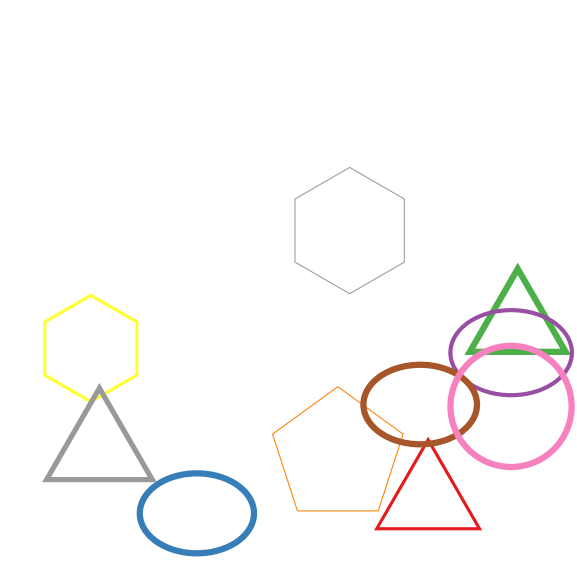[{"shape": "triangle", "thickness": 1.5, "radius": 0.51, "center": [0.741, 0.135]}, {"shape": "oval", "thickness": 3, "radius": 0.49, "center": [0.341, 0.11]}, {"shape": "triangle", "thickness": 3, "radius": 0.48, "center": [0.897, 0.438]}, {"shape": "oval", "thickness": 2, "radius": 0.53, "center": [0.885, 0.388]}, {"shape": "pentagon", "thickness": 0.5, "radius": 0.59, "center": [0.585, 0.211]}, {"shape": "hexagon", "thickness": 1.5, "radius": 0.46, "center": [0.157, 0.396]}, {"shape": "oval", "thickness": 3, "radius": 0.49, "center": [0.728, 0.299]}, {"shape": "circle", "thickness": 3, "radius": 0.52, "center": [0.885, 0.295]}, {"shape": "triangle", "thickness": 2.5, "radius": 0.53, "center": [0.172, 0.221]}, {"shape": "hexagon", "thickness": 0.5, "radius": 0.55, "center": [0.605, 0.6]}]